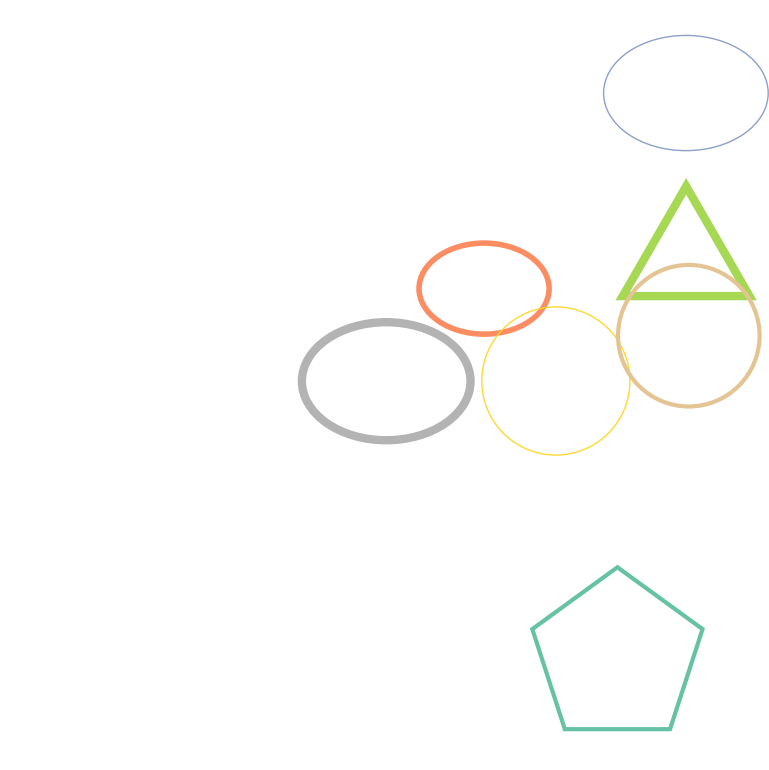[{"shape": "pentagon", "thickness": 1.5, "radius": 0.58, "center": [0.802, 0.147]}, {"shape": "oval", "thickness": 2, "radius": 0.42, "center": [0.629, 0.625]}, {"shape": "oval", "thickness": 0.5, "radius": 0.53, "center": [0.891, 0.879]}, {"shape": "triangle", "thickness": 3, "radius": 0.48, "center": [0.891, 0.663]}, {"shape": "circle", "thickness": 0.5, "radius": 0.48, "center": [0.722, 0.505]}, {"shape": "circle", "thickness": 1.5, "radius": 0.46, "center": [0.895, 0.564]}, {"shape": "oval", "thickness": 3, "radius": 0.55, "center": [0.502, 0.505]}]